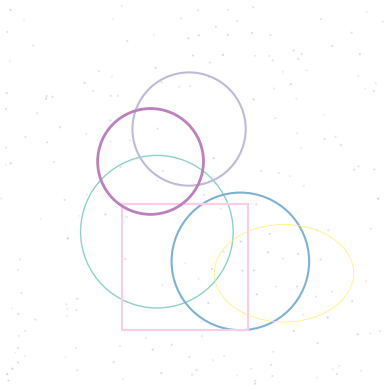[{"shape": "circle", "thickness": 1, "radius": 0.99, "center": [0.408, 0.398]}, {"shape": "circle", "thickness": 1.5, "radius": 0.74, "center": [0.491, 0.665]}, {"shape": "circle", "thickness": 1.5, "radius": 0.89, "center": [0.624, 0.321]}, {"shape": "square", "thickness": 1.5, "radius": 0.82, "center": [0.48, 0.307]}, {"shape": "circle", "thickness": 2, "radius": 0.69, "center": [0.391, 0.581]}, {"shape": "oval", "thickness": 0.5, "radius": 0.9, "center": [0.738, 0.29]}]